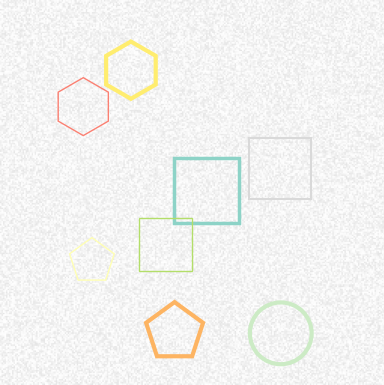[{"shape": "square", "thickness": 2.5, "radius": 0.42, "center": [0.537, 0.505]}, {"shape": "pentagon", "thickness": 1, "radius": 0.3, "center": [0.239, 0.322]}, {"shape": "hexagon", "thickness": 1, "radius": 0.38, "center": [0.216, 0.723]}, {"shape": "pentagon", "thickness": 3, "radius": 0.39, "center": [0.453, 0.138]}, {"shape": "square", "thickness": 1, "radius": 0.34, "center": [0.43, 0.365]}, {"shape": "square", "thickness": 1.5, "radius": 0.4, "center": [0.728, 0.562]}, {"shape": "circle", "thickness": 3, "radius": 0.4, "center": [0.729, 0.134]}, {"shape": "hexagon", "thickness": 3, "radius": 0.37, "center": [0.34, 0.818]}]